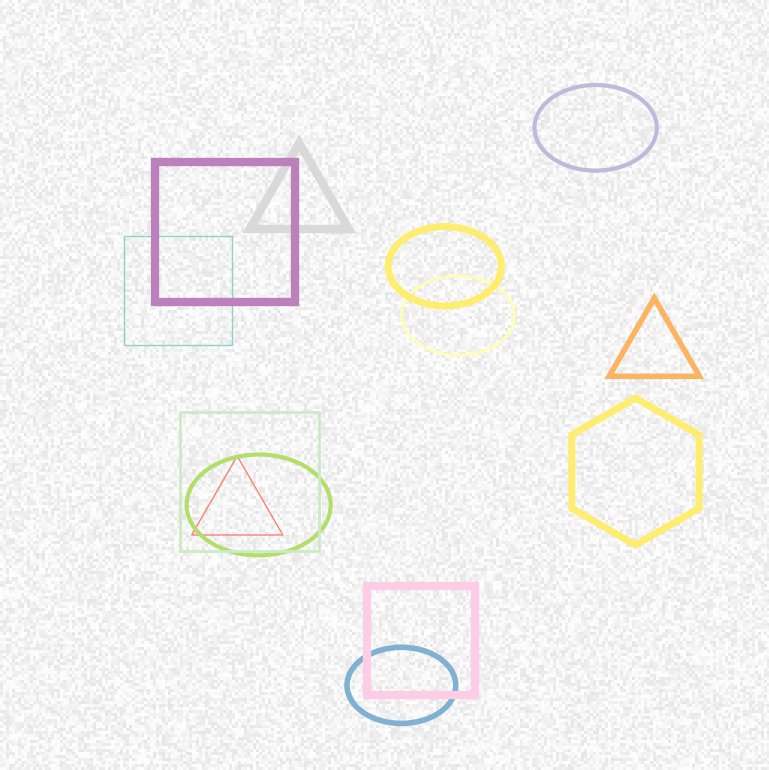[{"shape": "square", "thickness": 0.5, "radius": 0.35, "center": [0.231, 0.623]}, {"shape": "oval", "thickness": 1, "radius": 0.37, "center": [0.595, 0.59]}, {"shape": "oval", "thickness": 1.5, "radius": 0.4, "center": [0.774, 0.834]}, {"shape": "triangle", "thickness": 0.5, "radius": 0.34, "center": [0.308, 0.339]}, {"shape": "oval", "thickness": 2, "radius": 0.35, "center": [0.521, 0.11]}, {"shape": "triangle", "thickness": 2, "radius": 0.34, "center": [0.85, 0.545]}, {"shape": "oval", "thickness": 1.5, "radius": 0.47, "center": [0.336, 0.344]}, {"shape": "square", "thickness": 3, "radius": 0.35, "center": [0.547, 0.168]}, {"shape": "triangle", "thickness": 3, "radius": 0.37, "center": [0.389, 0.74]}, {"shape": "square", "thickness": 3, "radius": 0.45, "center": [0.292, 0.699]}, {"shape": "square", "thickness": 1, "radius": 0.45, "center": [0.324, 0.375]}, {"shape": "hexagon", "thickness": 2.5, "radius": 0.48, "center": [0.825, 0.388]}, {"shape": "oval", "thickness": 2.5, "radius": 0.37, "center": [0.578, 0.654]}]